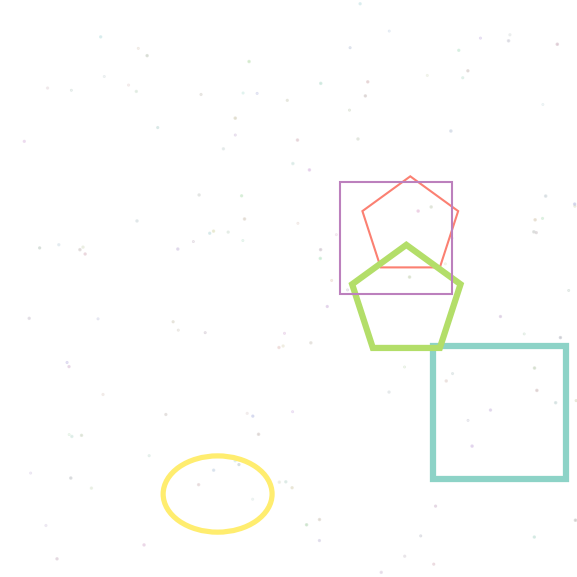[{"shape": "square", "thickness": 3, "radius": 0.58, "center": [0.864, 0.284]}, {"shape": "pentagon", "thickness": 1, "radius": 0.44, "center": [0.71, 0.607]}, {"shape": "pentagon", "thickness": 3, "radius": 0.49, "center": [0.704, 0.476]}, {"shape": "square", "thickness": 1, "radius": 0.49, "center": [0.686, 0.587]}, {"shape": "oval", "thickness": 2.5, "radius": 0.47, "center": [0.377, 0.144]}]